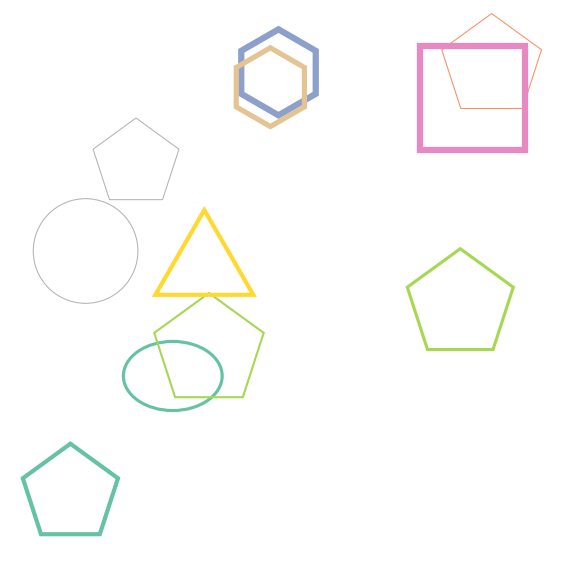[{"shape": "pentagon", "thickness": 2, "radius": 0.43, "center": [0.122, 0.144]}, {"shape": "oval", "thickness": 1.5, "radius": 0.43, "center": [0.299, 0.348]}, {"shape": "pentagon", "thickness": 0.5, "radius": 0.45, "center": [0.851, 0.885]}, {"shape": "hexagon", "thickness": 3, "radius": 0.37, "center": [0.482, 0.874]}, {"shape": "square", "thickness": 3, "radius": 0.45, "center": [0.818, 0.829]}, {"shape": "pentagon", "thickness": 1, "radius": 0.5, "center": [0.362, 0.392]}, {"shape": "pentagon", "thickness": 1.5, "radius": 0.48, "center": [0.797, 0.472]}, {"shape": "triangle", "thickness": 2, "radius": 0.49, "center": [0.354, 0.538]}, {"shape": "hexagon", "thickness": 2.5, "radius": 0.34, "center": [0.468, 0.848]}, {"shape": "pentagon", "thickness": 0.5, "radius": 0.39, "center": [0.236, 0.717]}, {"shape": "circle", "thickness": 0.5, "radius": 0.45, "center": [0.148, 0.565]}]